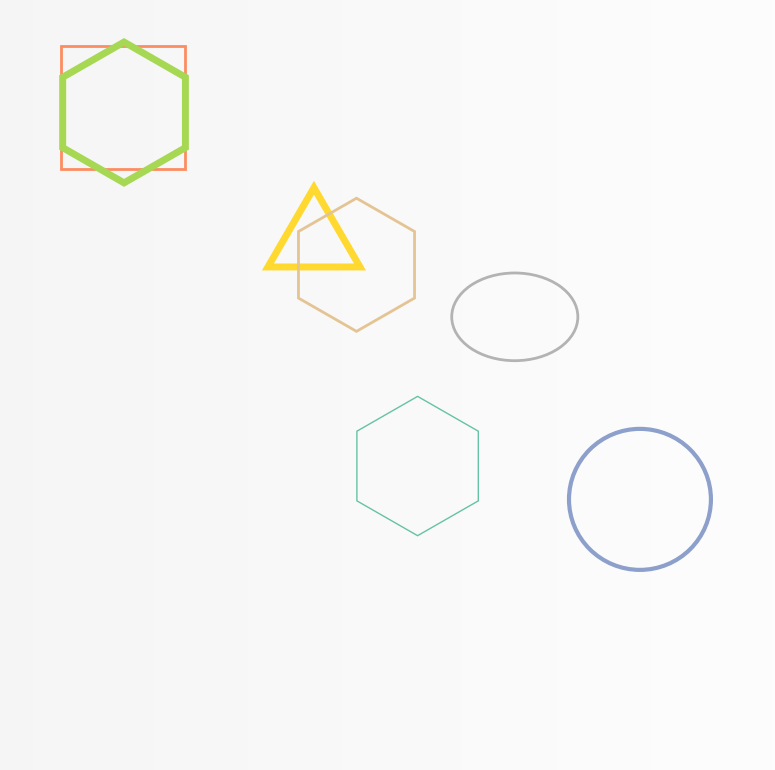[{"shape": "hexagon", "thickness": 0.5, "radius": 0.45, "center": [0.539, 0.395]}, {"shape": "square", "thickness": 1, "radius": 0.4, "center": [0.158, 0.861]}, {"shape": "circle", "thickness": 1.5, "radius": 0.46, "center": [0.826, 0.351]}, {"shape": "hexagon", "thickness": 2.5, "radius": 0.46, "center": [0.16, 0.854]}, {"shape": "triangle", "thickness": 2.5, "radius": 0.34, "center": [0.405, 0.688]}, {"shape": "hexagon", "thickness": 1, "radius": 0.43, "center": [0.46, 0.656]}, {"shape": "oval", "thickness": 1, "radius": 0.41, "center": [0.664, 0.589]}]